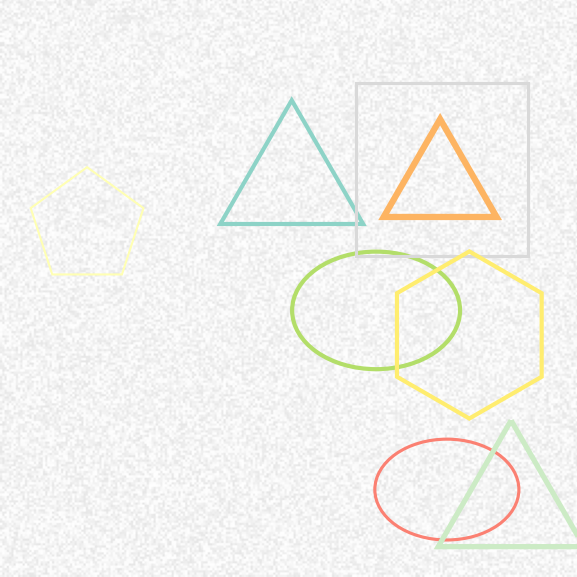[{"shape": "triangle", "thickness": 2, "radius": 0.71, "center": [0.505, 0.683]}, {"shape": "pentagon", "thickness": 1, "radius": 0.51, "center": [0.151, 0.607]}, {"shape": "oval", "thickness": 1.5, "radius": 0.62, "center": [0.774, 0.151]}, {"shape": "triangle", "thickness": 3, "radius": 0.56, "center": [0.762, 0.68]}, {"shape": "oval", "thickness": 2, "radius": 0.73, "center": [0.651, 0.462]}, {"shape": "square", "thickness": 1.5, "radius": 0.75, "center": [0.765, 0.706]}, {"shape": "triangle", "thickness": 2.5, "radius": 0.73, "center": [0.885, 0.125]}, {"shape": "hexagon", "thickness": 2, "radius": 0.72, "center": [0.813, 0.419]}]